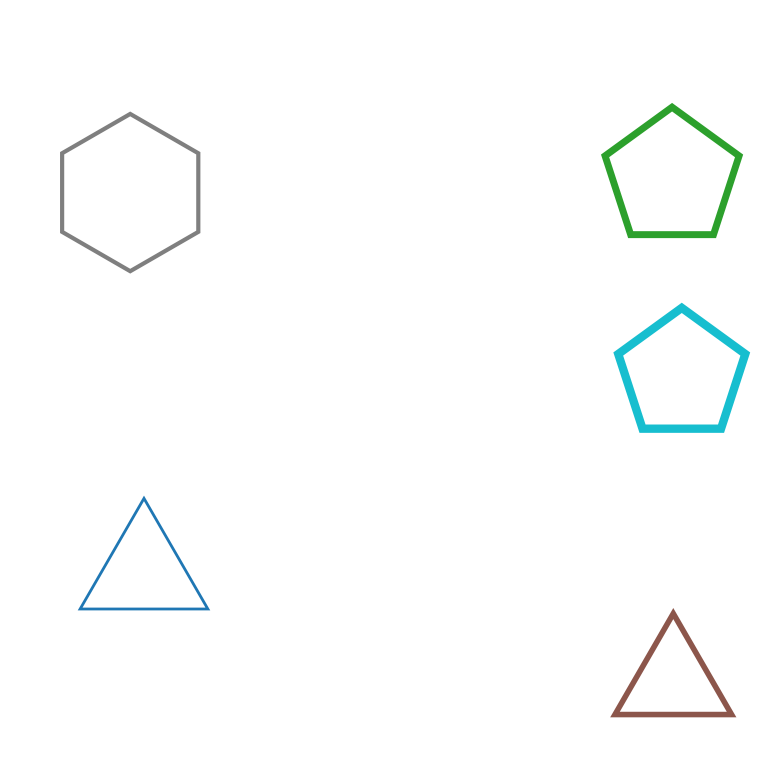[{"shape": "triangle", "thickness": 1, "radius": 0.48, "center": [0.187, 0.257]}, {"shape": "pentagon", "thickness": 2.5, "radius": 0.46, "center": [0.873, 0.769]}, {"shape": "triangle", "thickness": 2, "radius": 0.44, "center": [0.874, 0.116]}, {"shape": "hexagon", "thickness": 1.5, "radius": 0.51, "center": [0.169, 0.75]}, {"shape": "pentagon", "thickness": 3, "radius": 0.43, "center": [0.885, 0.513]}]